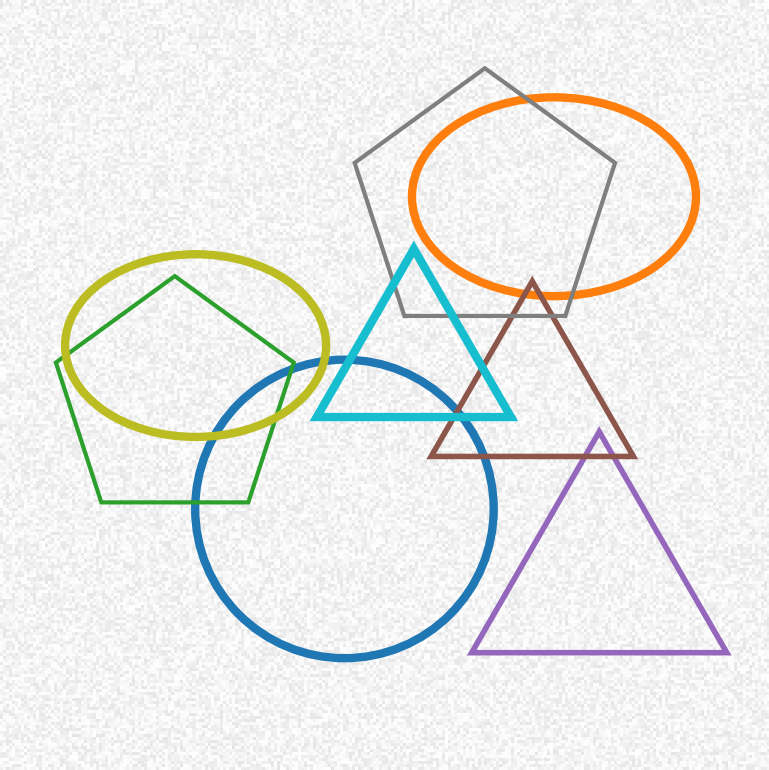[{"shape": "circle", "thickness": 3, "radius": 0.97, "center": [0.447, 0.339]}, {"shape": "oval", "thickness": 3, "radius": 0.92, "center": [0.719, 0.745]}, {"shape": "pentagon", "thickness": 1.5, "radius": 0.81, "center": [0.227, 0.479]}, {"shape": "triangle", "thickness": 2, "radius": 0.96, "center": [0.778, 0.248]}, {"shape": "triangle", "thickness": 2, "radius": 0.76, "center": [0.691, 0.483]}, {"shape": "pentagon", "thickness": 1.5, "radius": 0.89, "center": [0.63, 0.734]}, {"shape": "oval", "thickness": 3, "radius": 0.85, "center": [0.254, 0.551]}, {"shape": "triangle", "thickness": 3, "radius": 0.73, "center": [0.538, 0.531]}]